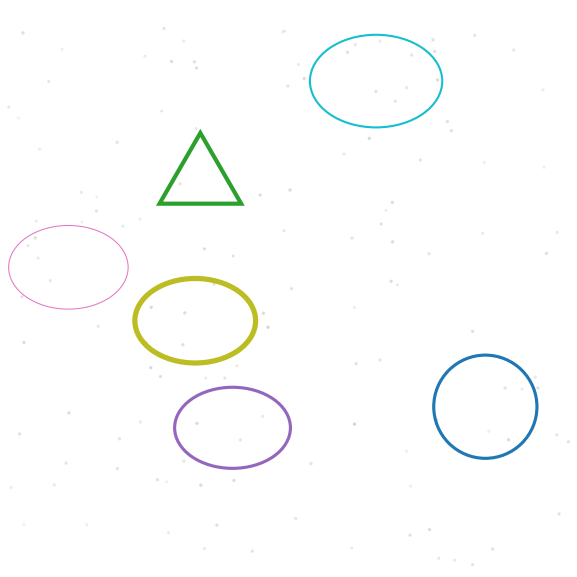[{"shape": "circle", "thickness": 1.5, "radius": 0.45, "center": [0.84, 0.295]}, {"shape": "triangle", "thickness": 2, "radius": 0.41, "center": [0.347, 0.687]}, {"shape": "oval", "thickness": 1.5, "radius": 0.5, "center": [0.403, 0.258]}, {"shape": "oval", "thickness": 0.5, "radius": 0.52, "center": [0.118, 0.536]}, {"shape": "oval", "thickness": 2.5, "radius": 0.52, "center": [0.338, 0.444]}, {"shape": "oval", "thickness": 1, "radius": 0.57, "center": [0.651, 0.859]}]